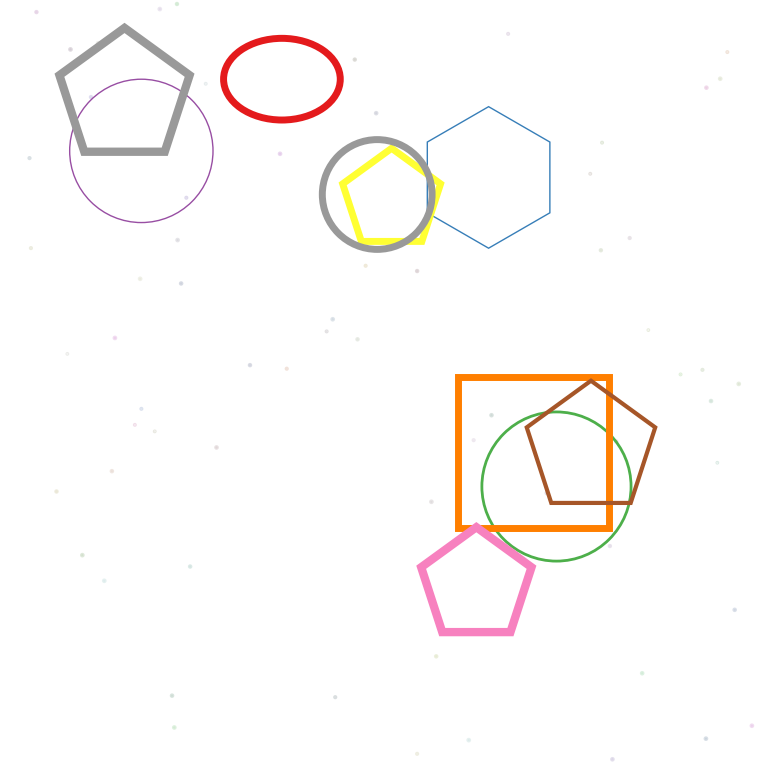[{"shape": "oval", "thickness": 2.5, "radius": 0.38, "center": [0.366, 0.897]}, {"shape": "hexagon", "thickness": 0.5, "radius": 0.46, "center": [0.635, 0.77]}, {"shape": "circle", "thickness": 1, "radius": 0.48, "center": [0.723, 0.368]}, {"shape": "circle", "thickness": 0.5, "radius": 0.47, "center": [0.184, 0.804]}, {"shape": "square", "thickness": 2.5, "radius": 0.49, "center": [0.693, 0.412]}, {"shape": "pentagon", "thickness": 2.5, "radius": 0.33, "center": [0.509, 0.741]}, {"shape": "pentagon", "thickness": 1.5, "radius": 0.44, "center": [0.768, 0.418]}, {"shape": "pentagon", "thickness": 3, "radius": 0.38, "center": [0.619, 0.24]}, {"shape": "circle", "thickness": 2.5, "radius": 0.36, "center": [0.49, 0.747]}, {"shape": "pentagon", "thickness": 3, "radius": 0.44, "center": [0.162, 0.875]}]